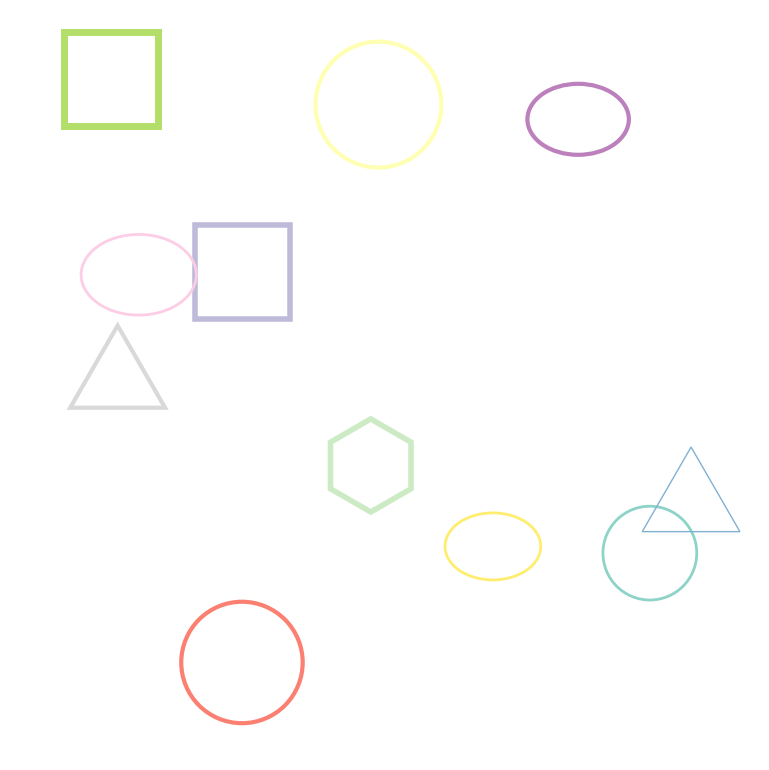[{"shape": "circle", "thickness": 1, "radius": 0.3, "center": [0.844, 0.282]}, {"shape": "circle", "thickness": 1.5, "radius": 0.41, "center": [0.491, 0.864]}, {"shape": "square", "thickness": 2, "radius": 0.31, "center": [0.315, 0.647]}, {"shape": "circle", "thickness": 1.5, "radius": 0.39, "center": [0.314, 0.14]}, {"shape": "triangle", "thickness": 0.5, "radius": 0.37, "center": [0.898, 0.346]}, {"shape": "square", "thickness": 2.5, "radius": 0.31, "center": [0.144, 0.897]}, {"shape": "oval", "thickness": 1, "radius": 0.37, "center": [0.18, 0.643]}, {"shape": "triangle", "thickness": 1.5, "radius": 0.36, "center": [0.153, 0.506]}, {"shape": "oval", "thickness": 1.5, "radius": 0.33, "center": [0.751, 0.845]}, {"shape": "hexagon", "thickness": 2, "radius": 0.3, "center": [0.482, 0.395]}, {"shape": "oval", "thickness": 1, "radius": 0.31, "center": [0.64, 0.29]}]